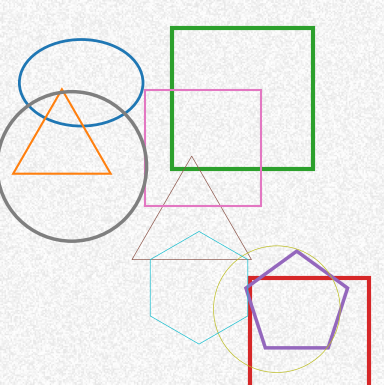[{"shape": "oval", "thickness": 2, "radius": 0.8, "center": [0.211, 0.785]}, {"shape": "triangle", "thickness": 1.5, "radius": 0.73, "center": [0.161, 0.622]}, {"shape": "square", "thickness": 3, "radius": 0.91, "center": [0.631, 0.744]}, {"shape": "square", "thickness": 3, "radius": 0.77, "center": [0.803, 0.123]}, {"shape": "pentagon", "thickness": 2.5, "radius": 0.69, "center": [0.771, 0.209]}, {"shape": "triangle", "thickness": 0.5, "radius": 0.9, "center": [0.498, 0.415]}, {"shape": "square", "thickness": 1.5, "radius": 0.75, "center": [0.528, 0.616]}, {"shape": "circle", "thickness": 2.5, "radius": 0.97, "center": [0.186, 0.568]}, {"shape": "circle", "thickness": 0.5, "radius": 0.82, "center": [0.719, 0.197]}, {"shape": "hexagon", "thickness": 0.5, "radius": 0.73, "center": [0.517, 0.253]}]